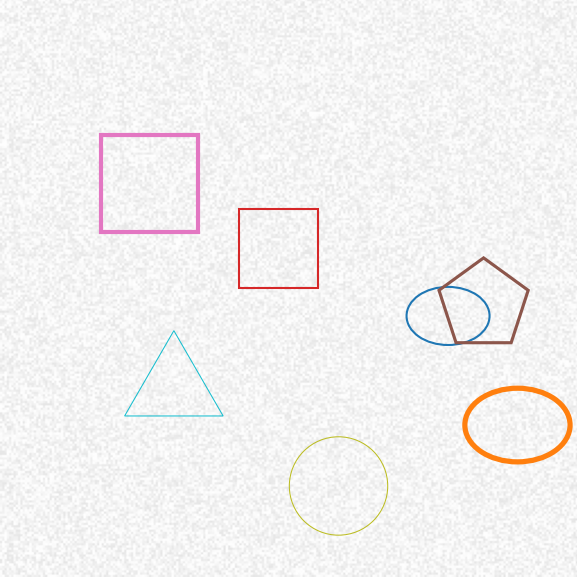[{"shape": "oval", "thickness": 1, "radius": 0.36, "center": [0.776, 0.452]}, {"shape": "oval", "thickness": 2.5, "radius": 0.46, "center": [0.896, 0.263]}, {"shape": "square", "thickness": 1, "radius": 0.34, "center": [0.482, 0.569]}, {"shape": "pentagon", "thickness": 1.5, "radius": 0.41, "center": [0.837, 0.471]}, {"shape": "square", "thickness": 2, "radius": 0.42, "center": [0.258, 0.681]}, {"shape": "circle", "thickness": 0.5, "radius": 0.43, "center": [0.586, 0.158]}, {"shape": "triangle", "thickness": 0.5, "radius": 0.49, "center": [0.301, 0.328]}]